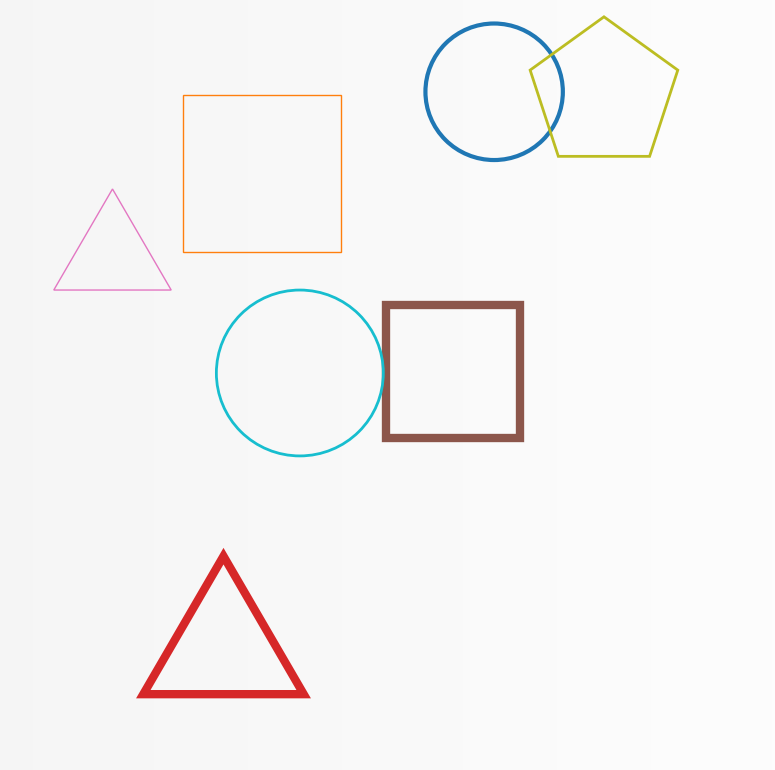[{"shape": "circle", "thickness": 1.5, "radius": 0.44, "center": [0.638, 0.881]}, {"shape": "square", "thickness": 0.5, "radius": 0.51, "center": [0.338, 0.775]}, {"shape": "triangle", "thickness": 3, "radius": 0.6, "center": [0.288, 0.158]}, {"shape": "square", "thickness": 3, "radius": 0.43, "center": [0.585, 0.517]}, {"shape": "triangle", "thickness": 0.5, "radius": 0.44, "center": [0.145, 0.667]}, {"shape": "pentagon", "thickness": 1, "radius": 0.5, "center": [0.779, 0.878]}, {"shape": "circle", "thickness": 1, "radius": 0.54, "center": [0.387, 0.516]}]